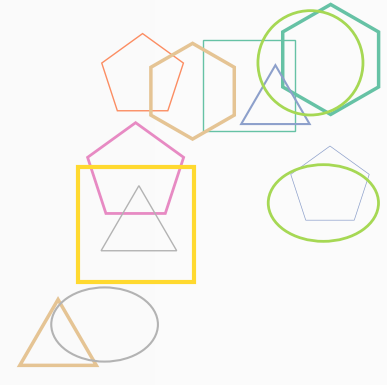[{"shape": "square", "thickness": 1, "radius": 0.59, "center": [0.643, 0.778]}, {"shape": "hexagon", "thickness": 2.5, "radius": 0.71, "center": [0.853, 0.846]}, {"shape": "pentagon", "thickness": 1, "radius": 0.55, "center": [0.368, 0.802]}, {"shape": "triangle", "thickness": 1.5, "radius": 0.51, "center": [0.711, 0.729]}, {"shape": "pentagon", "thickness": 0.5, "radius": 0.53, "center": [0.852, 0.514]}, {"shape": "pentagon", "thickness": 2, "radius": 0.65, "center": [0.35, 0.551]}, {"shape": "circle", "thickness": 2, "radius": 0.68, "center": [0.801, 0.837]}, {"shape": "oval", "thickness": 2, "radius": 0.71, "center": [0.834, 0.473]}, {"shape": "square", "thickness": 3, "radius": 0.75, "center": [0.351, 0.417]}, {"shape": "triangle", "thickness": 2.5, "radius": 0.57, "center": [0.15, 0.108]}, {"shape": "hexagon", "thickness": 2.5, "radius": 0.62, "center": [0.497, 0.763]}, {"shape": "triangle", "thickness": 1, "radius": 0.56, "center": [0.358, 0.405]}, {"shape": "oval", "thickness": 1.5, "radius": 0.69, "center": [0.27, 0.157]}]